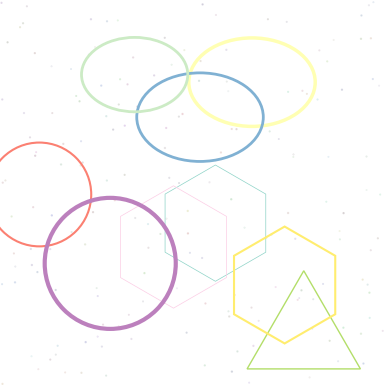[{"shape": "hexagon", "thickness": 0.5, "radius": 0.76, "center": [0.56, 0.42]}, {"shape": "oval", "thickness": 2.5, "radius": 0.82, "center": [0.655, 0.787]}, {"shape": "circle", "thickness": 1.5, "radius": 0.67, "center": [0.102, 0.495]}, {"shape": "oval", "thickness": 2, "radius": 0.82, "center": [0.52, 0.696]}, {"shape": "triangle", "thickness": 1, "radius": 0.85, "center": [0.789, 0.127]}, {"shape": "hexagon", "thickness": 0.5, "radius": 0.79, "center": [0.451, 0.359]}, {"shape": "circle", "thickness": 3, "radius": 0.85, "center": [0.286, 0.316]}, {"shape": "oval", "thickness": 2, "radius": 0.69, "center": [0.35, 0.806]}, {"shape": "hexagon", "thickness": 1.5, "radius": 0.76, "center": [0.739, 0.26]}]